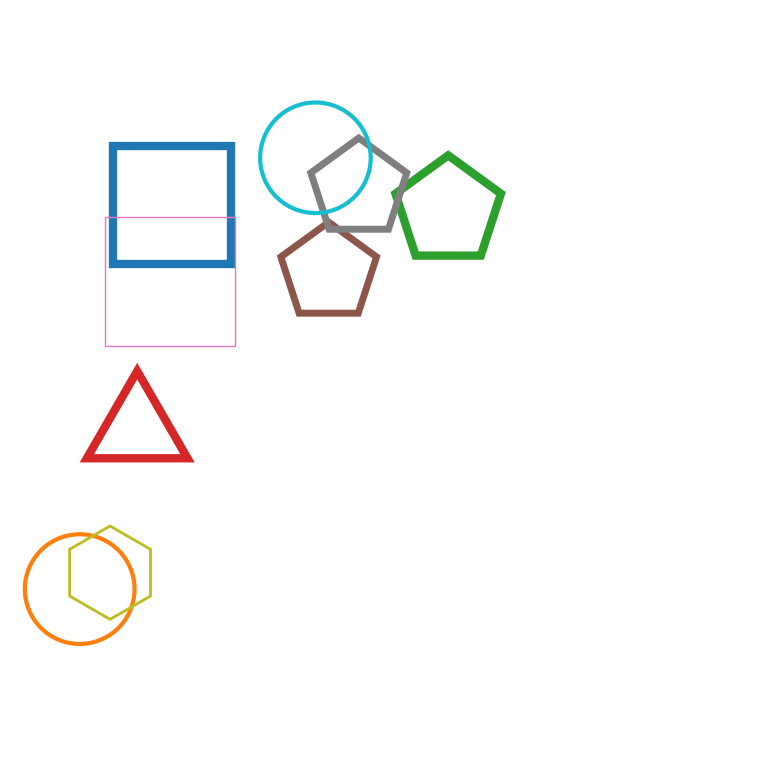[{"shape": "square", "thickness": 3, "radius": 0.38, "center": [0.223, 0.733]}, {"shape": "circle", "thickness": 1.5, "radius": 0.36, "center": [0.104, 0.235]}, {"shape": "pentagon", "thickness": 3, "radius": 0.36, "center": [0.582, 0.726]}, {"shape": "triangle", "thickness": 3, "radius": 0.38, "center": [0.178, 0.443]}, {"shape": "pentagon", "thickness": 2.5, "radius": 0.33, "center": [0.427, 0.646]}, {"shape": "square", "thickness": 0.5, "radius": 0.42, "center": [0.221, 0.634]}, {"shape": "pentagon", "thickness": 2.5, "radius": 0.33, "center": [0.466, 0.755]}, {"shape": "hexagon", "thickness": 1, "radius": 0.3, "center": [0.143, 0.256]}, {"shape": "circle", "thickness": 1.5, "radius": 0.36, "center": [0.41, 0.795]}]